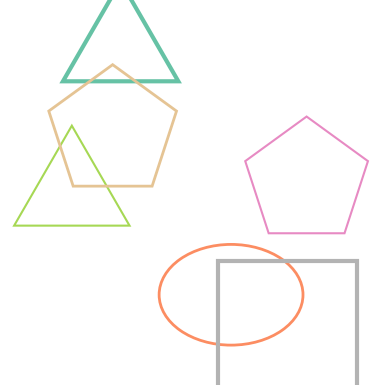[{"shape": "triangle", "thickness": 3, "radius": 0.86, "center": [0.313, 0.875]}, {"shape": "oval", "thickness": 2, "radius": 0.93, "center": [0.6, 0.234]}, {"shape": "pentagon", "thickness": 1.5, "radius": 0.84, "center": [0.796, 0.53]}, {"shape": "triangle", "thickness": 1.5, "radius": 0.87, "center": [0.187, 0.5]}, {"shape": "pentagon", "thickness": 2, "radius": 0.87, "center": [0.293, 0.658]}, {"shape": "square", "thickness": 3, "radius": 0.9, "center": [0.747, 0.14]}]